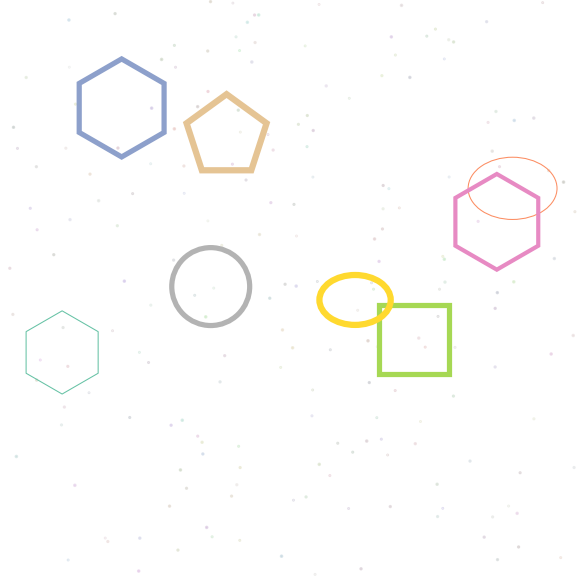[{"shape": "hexagon", "thickness": 0.5, "radius": 0.36, "center": [0.108, 0.389]}, {"shape": "oval", "thickness": 0.5, "radius": 0.38, "center": [0.888, 0.673]}, {"shape": "hexagon", "thickness": 2.5, "radius": 0.42, "center": [0.211, 0.812]}, {"shape": "hexagon", "thickness": 2, "radius": 0.41, "center": [0.86, 0.615]}, {"shape": "square", "thickness": 2.5, "radius": 0.3, "center": [0.716, 0.411]}, {"shape": "oval", "thickness": 3, "radius": 0.31, "center": [0.615, 0.48]}, {"shape": "pentagon", "thickness": 3, "radius": 0.36, "center": [0.392, 0.763]}, {"shape": "circle", "thickness": 2.5, "radius": 0.34, "center": [0.365, 0.503]}]